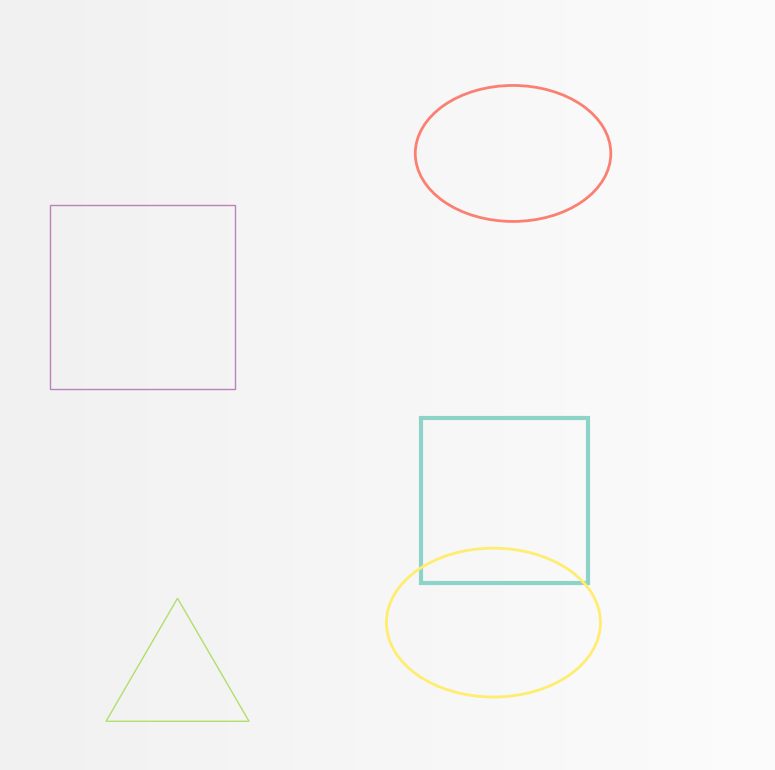[{"shape": "square", "thickness": 1.5, "radius": 0.54, "center": [0.651, 0.35]}, {"shape": "oval", "thickness": 1, "radius": 0.63, "center": [0.662, 0.801]}, {"shape": "triangle", "thickness": 0.5, "radius": 0.53, "center": [0.229, 0.117]}, {"shape": "square", "thickness": 0.5, "radius": 0.59, "center": [0.184, 0.614]}, {"shape": "oval", "thickness": 1, "radius": 0.69, "center": [0.637, 0.191]}]